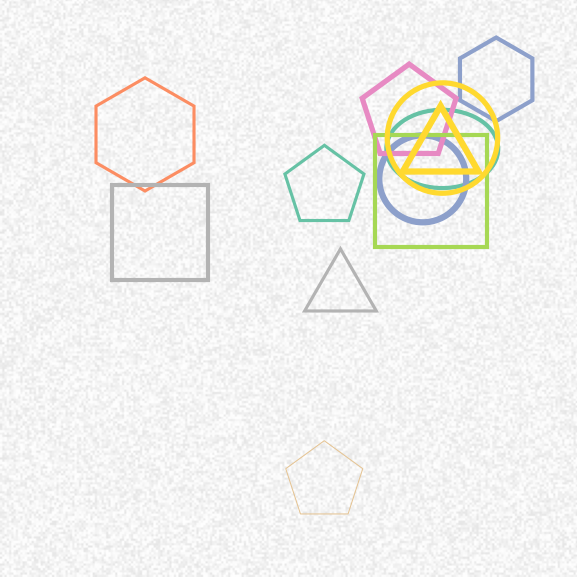[{"shape": "pentagon", "thickness": 1.5, "radius": 0.36, "center": [0.562, 0.676]}, {"shape": "oval", "thickness": 2, "radius": 0.48, "center": [0.766, 0.741]}, {"shape": "hexagon", "thickness": 1.5, "radius": 0.49, "center": [0.251, 0.766]}, {"shape": "circle", "thickness": 3, "radius": 0.38, "center": [0.732, 0.689]}, {"shape": "hexagon", "thickness": 2, "radius": 0.36, "center": [0.859, 0.862]}, {"shape": "pentagon", "thickness": 2.5, "radius": 0.43, "center": [0.709, 0.803]}, {"shape": "square", "thickness": 2, "radius": 0.48, "center": [0.746, 0.669]}, {"shape": "circle", "thickness": 2.5, "radius": 0.48, "center": [0.766, 0.76]}, {"shape": "triangle", "thickness": 3, "radius": 0.38, "center": [0.763, 0.74]}, {"shape": "pentagon", "thickness": 0.5, "radius": 0.35, "center": [0.561, 0.166]}, {"shape": "triangle", "thickness": 1.5, "radius": 0.36, "center": [0.59, 0.496]}, {"shape": "square", "thickness": 2, "radius": 0.41, "center": [0.277, 0.597]}]